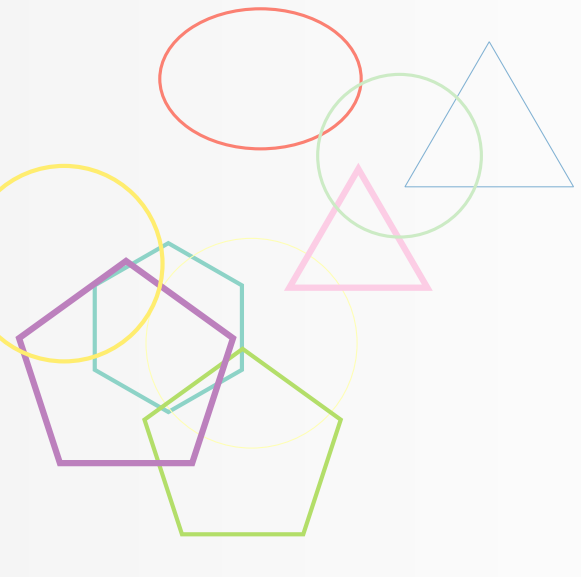[{"shape": "hexagon", "thickness": 2, "radius": 0.73, "center": [0.29, 0.432]}, {"shape": "circle", "thickness": 0.5, "radius": 0.91, "center": [0.433, 0.405]}, {"shape": "oval", "thickness": 1.5, "radius": 0.87, "center": [0.448, 0.863]}, {"shape": "triangle", "thickness": 0.5, "radius": 0.84, "center": [0.842, 0.759]}, {"shape": "pentagon", "thickness": 2, "radius": 0.89, "center": [0.417, 0.218]}, {"shape": "triangle", "thickness": 3, "radius": 0.69, "center": [0.617, 0.569]}, {"shape": "pentagon", "thickness": 3, "radius": 0.97, "center": [0.217, 0.354]}, {"shape": "circle", "thickness": 1.5, "radius": 0.7, "center": [0.687, 0.73]}, {"shape": "circle", "thickness": 2, "radius": 0.85, "center": [0.11, 0.543]}]